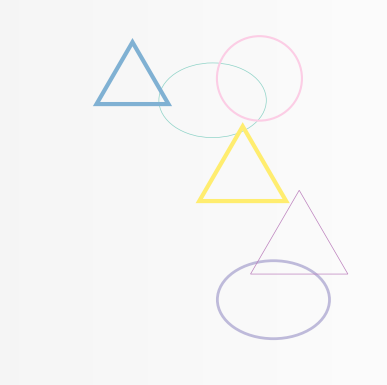[{"shape": "oval", "thickness": 0.5, "radius": 0.69, "center": [0.549, 0.74]}, {"shape": "oval", "thickness": 2, "radius": 0.72, "center": [0.706, 0.222]}, {"shape": "triangle", "thickness": 3, "radius": 0.54, "center": [0.342, 0.783]}, {"shape": "circle", "thickness": 1.5, "radius": 0.55, "center": [0.67, 0.796]}, {"shape": "triangle", "thickness": 0.5, "radius": 0.73, "center": [0.772, 0.361]}, {"shape": "triangle", "thickness": 3, "radius": 0.65, "center": [0.626, 0.542]}]